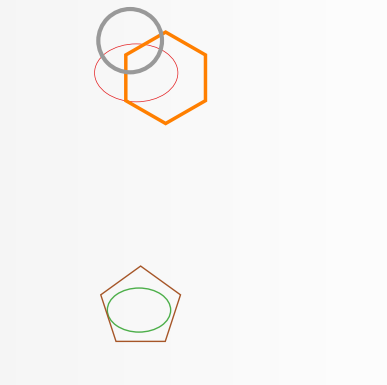[{"shape": "oval", "thickness": 0.5, "radius": 0.54, "center": [0.352, 0.811]}, {"shape": "oval", "thickness": 1, "radius": 0.41, "center": [0.359, 0.195]}, {"shape": "hexagon", "thickness": 2.5, "radius": 0.59, "center": [0.427, 0.798]}, {"shape": "pentagon", "thickness": 1, "radius": 0.54, "center": [0.363, 0.201]}, {"shape": "circle", "thickness": 3, "radius": 0.41, "center": [0.336, 0.894]}]